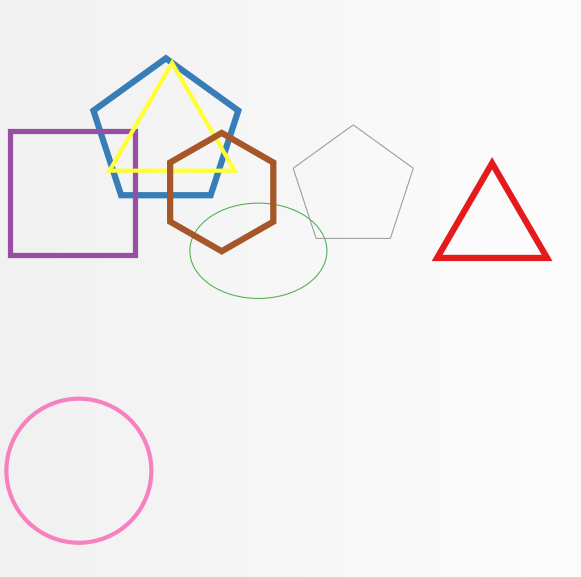[{"shape": "triangle", "thickness": 3, "radius": 0.55, "center": [0.847, 0.607]}, {"shape": "pentagon", "thickness": 3, "radius": 0.66, "center": [0.285, 0.767]}, {"shape": "oval", "thickness": 0.5, "radius": 0.59, "center": [0.445, 0.565]}, {"shape": "square", "thickness": 2.5, "radius": 0.54, "center": [0.124, 0.665]}, {"shape": "triangle", "thickness": 2, "radius": 0.62, "center": [0.296, 0.766]}, {"shape": "hexagon", "thickness": 3, "radius": 0.51, "center": [0.381, 0.666]}, {"shape": "circle", "thickness": 2, "radius": 0.62, "center": [0.136, 0.184]}, {"shape": "pentagon", "thickness": 0.5, "radius": 0.54, "center": [0.608, 0.674]}]